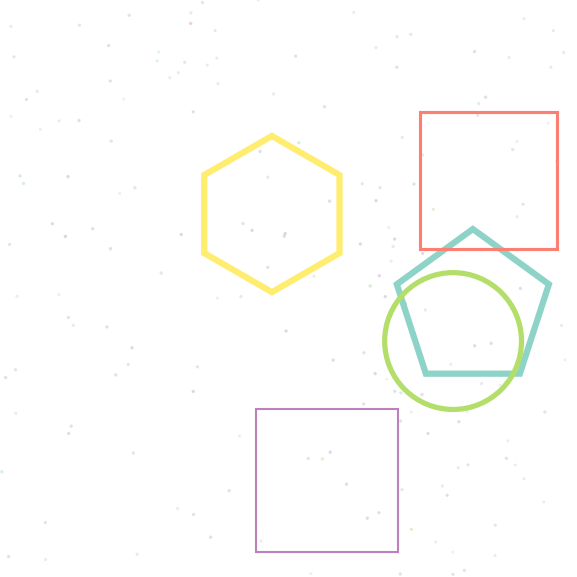[{"shape": "pentagon", "thickness": 3, "radius": 0.69, "center": [0.819, 0.464]}, {"shape": "square", "thickness": 1.5, "radius": 0.6, "center": [0.846, 0.687]}, {"shape": "circle", "thickness": 2.5, "radius": 0.59, "center": [0.785, 0.409]}, {"shape": "square", "thickness": 1, "radius": 0.62, "center": [0.566, 0.167]}, {"shape": "hexagon", "thickness": 3, "radius": 0.68, "center": [0.471, 0.628]}]